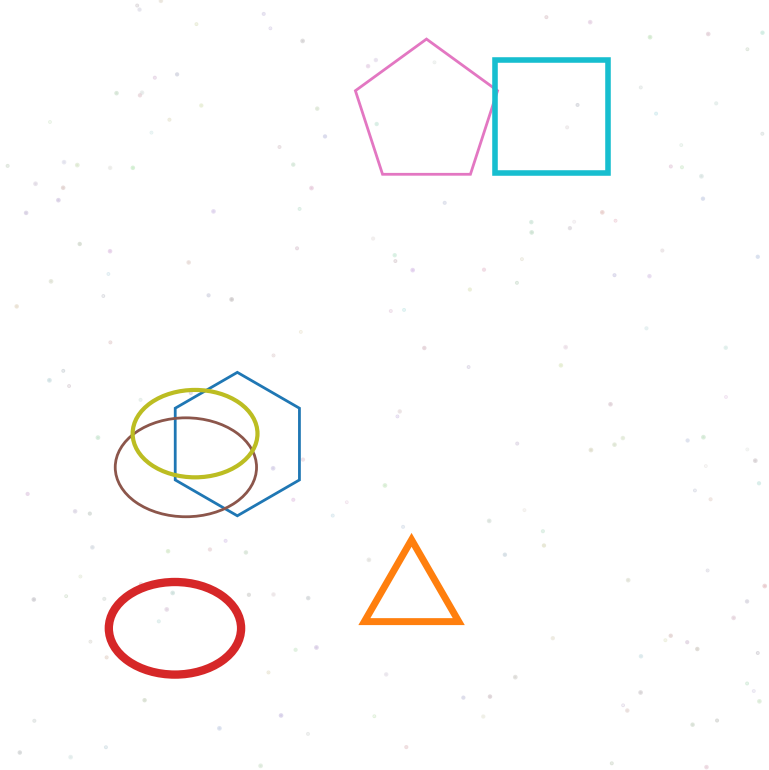[{"shape": "hexagon", "thickness": 1, "radius": 0.47, "center": [0.308, 0.423]}, {"shape": "triangle", "thickness": 2.5, "radius": 0.35, "center": [0.535, 0.228]}, {"shape": "oval", "thickness": 3, "radius": 0.43, "center": [0.227, 0.184]}, {"shape": "oval", "thickness": 1, "radius": 0.46, "center": [0.241, 0.393]}, {"shape": "pentagon", "thickness": 1, "radius": 0.49, "center": [0.554, 0.852]}, {"shape": "oval", "thickness": 1.5, "radius": 0.41, "center": [0.253, 0.437]}, {"shape": "square", "thickness": 2, "radius": 0.37, "center": [0.716, 0.848]}]